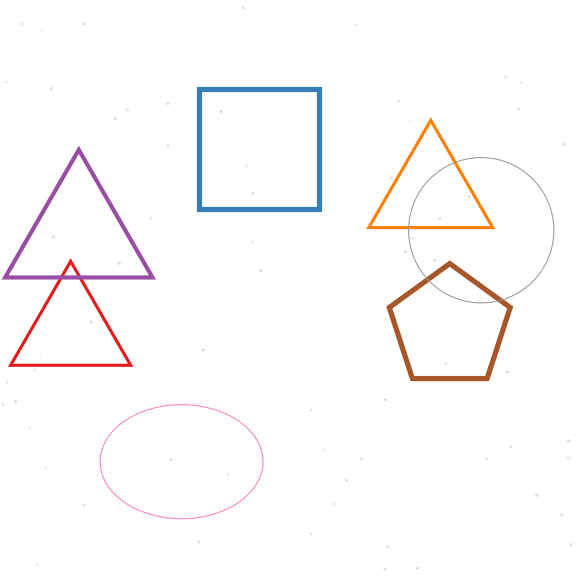[{"shape": "triangle", "thickness": 1.5, "radius": 0.6, "center": [0.122, 0.427]}, {"shape": "square", "thickness": 2.5, "radius": 0.52, "center": [0.448, 0.741]}, {"shape": "triangle", "thickness": 2, "radius": 0.74, "center": [0.136, 0.592]}, {"shape": "triangle", "thickness": 1.5, "radius": 0.62, "center": [0.746, 0.667]}, {"shape": "pentagon", "thickness": 2.5, "radius": 0.55, "center": [0.779, 0.433]}, {"shape": "oval", "thickness": 0.5, "radius": 0.71, "center": [0.314, 0.2]}, {"shape": "circle", "thickness": 0.5, "radius": 0.63, "center": [0.833, 0.6]}]